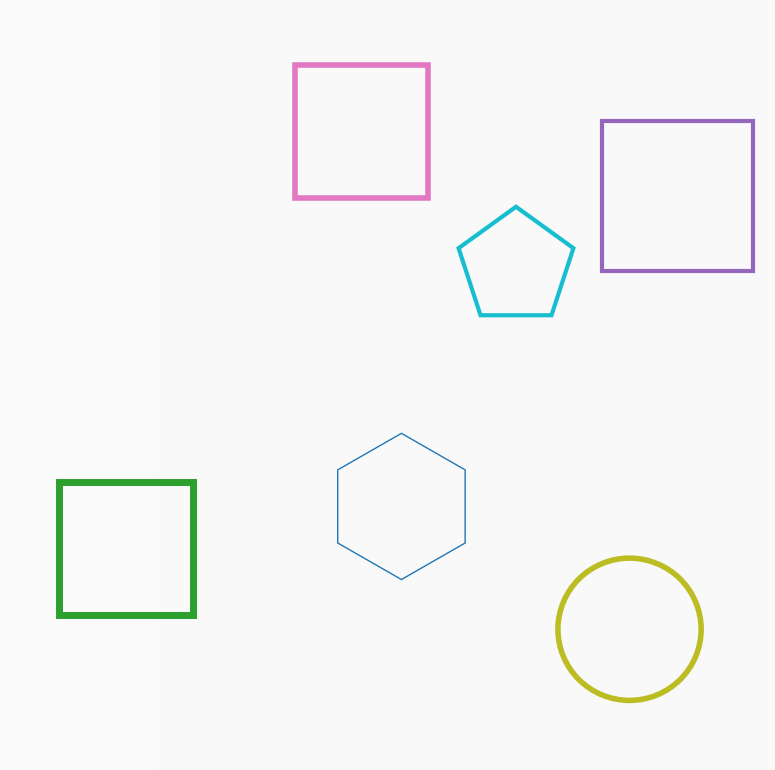[{"shape": "hexagon", "thickness": 0.5, "radius": 0.47, "center": [0.518, 0.342]}, {"shape": "square", "thickness": 2.5, "radius": 0.43, "center": [0.162, 0.288]}, {"shape": "square", "thickness": 1.5, "radius": 0.49, "center": [0.874, 0.745]}, {"shape": "square", "thickness": 2, "radius": 0.43, "center": [0.466, 0.829]}, {"shape": "circle", "thickness": 2, "radius": 0.46, "center": [0.812, 0.183]}, {"shape": "pentagon", "thickness": 1.5, "radius": 0.39, "center": [0.666, 0.654]}]